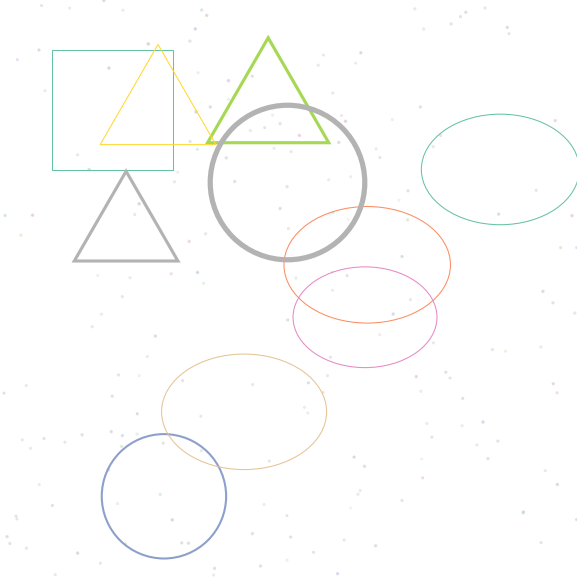[{"shape": "square", "thickness": 0.5, "radius": 0.52, "center": [0.195, 0.809]}, {"shape": "oval", "thickness": 0.5, "radius": 0.68, "center": [0.866, 0.706]}, {"shape": "oval", "thickness": 0.5, "radius": 0.72, "center": [0.636, 0.541]}, {"shape": "circle", "thickness": 1, "radius": 0.54, "center": [0.284, 0.14]}, {"shape": "oval", "thickness": 0.5, "radius": 0.62, "center": [0.632, 0.45]}, {"shape": "triangle", "thickness": 1.5, "radius": 0.61, "center": [0.464, 0.813]}, {"shape": "triangle", "thickness": 0.5, "radius": 0.58, "center": [0.274, 0.807]}, {"shape": "oval", "thickness": 0.5, "radius": 0.71, "center": [0.423, 0.286]}, {"shape": "circle", "thickness": 2.5, "radius": 0.67, "center": [0.498, 0.683]}, {"shape": "triangle", "thickness": 1.5, "radius": 0.52, "center": [0.218, 0.599]}]